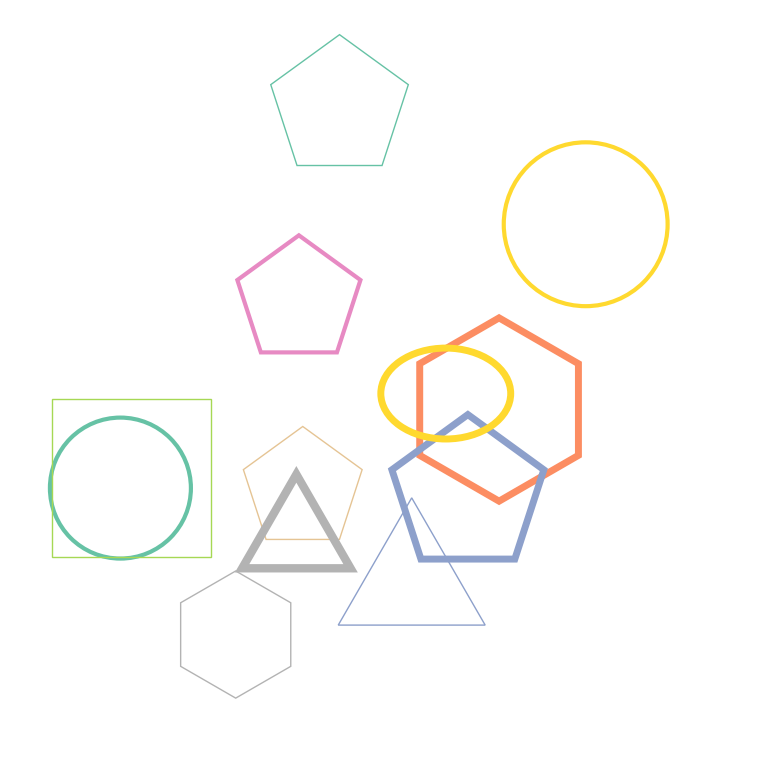[{"shape": "circle", "thickness": 1.5, "radius": 0.46, "center": [0.156, 0.366]}, {"shape": "pentagon", "thickness": 0.5, "radius": 0.47, "center": [0.441, 0.861]}, {"shape": "hexagon", "thickness": 2.5, "radius": 0.6, "center": [0.648, 0.468]}, {"shape": "pentagon", "thickness": 2.5, "radius": 0.52, "center": [0.608, 0.358]}, {"shape": "triangle", "thickness": 0.5, "radius": 0.55, "center": [0.535, 0.243]}, {"shape": "pentagon", "thickness": 1.5, "radius": 0.42, "center": [0.388, 0.61]}, {"shape": "square", "thickness": 0.5, "radius": 0.52, "center": [0.171, 0.379]}, {"shape": "oval", "thickness": 2.5, "radius": 0.42, "center": [0.579, 0.489]}, {"shape": "circle", "thickness": 1.5, "radius": 0.53, "center": [0.761, 0.709]}, {"shape": "pentagon", "thickness": 0.5, "radius": 0.41, "center": [0.393, 0.365]}, {"shape": "hexagon", "thickness": 0.5, "radius": 0.41, "center": [0.306, 0.176]}, {"shape": "triangle", "thickness": 3, "radius": 0.41, "center": [0.385, 0.303]}]